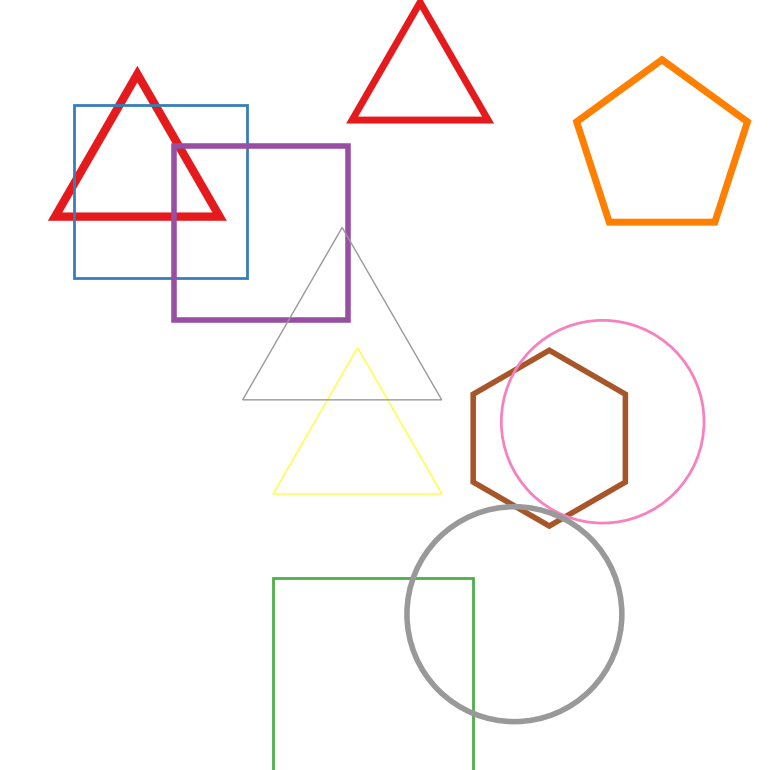[{"shape": "triangle", "thickness": 3, "radius": 0.62, "center": [0.178, 0.78]}, {"shape": "triangle", "thickness": 2.5, "radius": 0.51, "center": [0.546, 0.895]}, {"shape": "square", "thickness": 1, "radius": 0.56, "center": [0.208, 0.752]}, {"shape": "square", "thickness": 1, "radius": 0.65, "center": [0.484, 0.119]}, {"shape": "square", "thickness": 2, "radius": 0.57, "center": [0.339, 0.697]}, {"shape": "pentagon", "thickness": 2.5, "radius": 0.58, "center": [0.86, 0.806]}, {"shape": "triangle", "thickness": 0.5, "radius": 0.63, "center": [0.464, 0.422]}, {"shape": "hexagon", "thickness": 2, "radius": 0.57, "center": [0.713, 0.431]}, {"shape": "circle", "thickness": 1, "radius": 0.66, "center": [0.783, 0.452]}, {"shape": "circle", "thickness": 2, "radius": 0.7, "center": [0.668, 0.202]}, {"shape": "triangle", "thickness": 0.5, "radius": 0.75, "center": [0.444, 0.555]}]